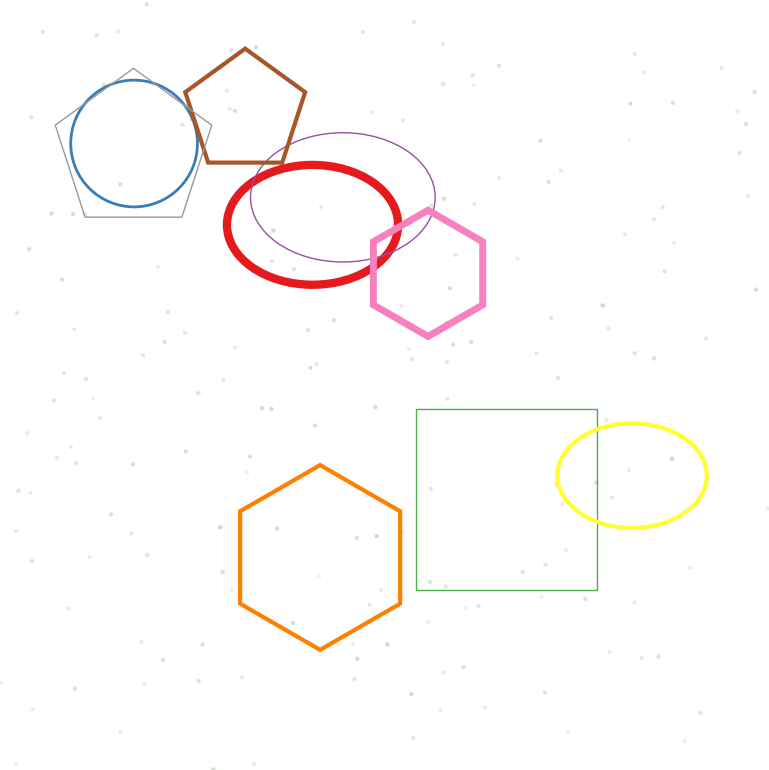[{"shape": "oval", "thickness": 3, "radius": 0.56, "center": [0.406, 0.708]}, {"shape": "circle", "thickness": 1, "radius": 0.41, "center": [0.174, 0.814]}, {"shape": "square", "thickness": 0.5, "radius": 0.59, "center": [0.658, 0.351]}, {"shape": "oval", "thickness": 0.5, "radius": 0.6, "center": [0.445, 0.744]}, {"shape": "hexagon", "thickness": 1.5, "radius": 0.6, "center": [0.416, 0.276]}, {"shape": "oval", "thickness": 1.5, "radius": 0.49, "center": [0.821, 0.382]}, {"shape": "pentagon", "thickness": 1.5, "radius": 0.41, "center": [0.318, 0.855]}, {"shape": "hexagon", "thickness": 2.5, "radius": 0.41, "center": [0.556, 0.645]}, {"shape": "pentagon", "thickness": 0.5, "radius": 0.53, "center": [0.173, 0.804]}]